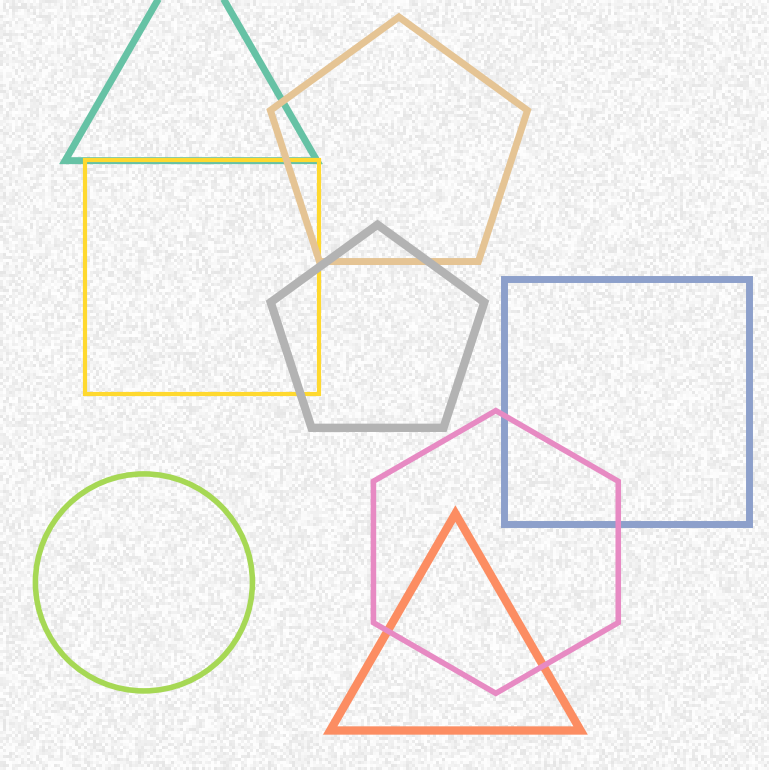[{"shape": "triangle", "thickness": 2.5, "radius": 0.94, "center": [0.248, 0.886]}, {"shape": "triangle", "thickness": 3, "radius": 0.94, "center": [0.591, 0.145]}, {"shape": "square", "thickness": 2.5, "radius": 0.8, "center": [0.814, 0.478]}, {"shape": "hexagon", "thickness": 2, "radius": 0.92, "center": [0.644, 0.283]}, {"shape": "circle", "thickness": 2, "radius": 0.7, "center": [0.187, 0.244]}, {"shape": "square", "thickness": 1.5, "radius": 0.76, "center": [0.263, 0.641]}, {"shape": "pentagon", "thickness": 2.5, "radius": 0.88, "center": [0.518, 0.802]}, {"shape": "pentagon", "thickness": 3, "radius": 0.73, "center": [0.49, 0.562]}]